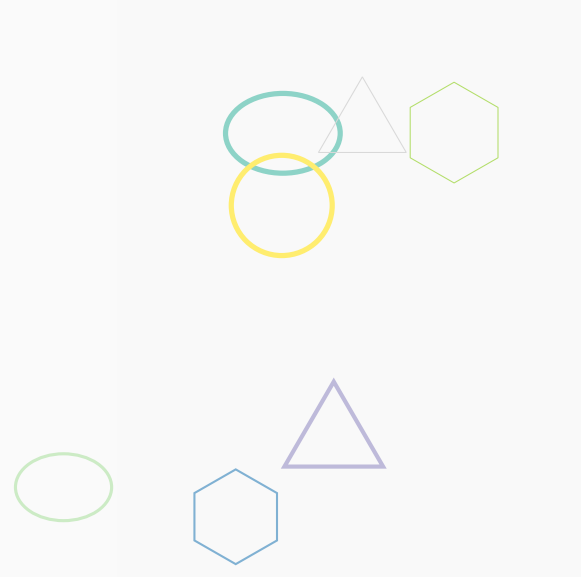[{"shape": "oval", "thickness": 2.5, "radius": 0.49, "center": [0.487, 0.768]}, {"shape": "triangle", "thickness": 2, "radius": 0.49, "center": [0.574, 0.24]}, {"shape": "hexagon", "thickness": 1, "radius": 0.41, "center": [0.406, 0.104]}, {"shape": "hexagon", "thickness": 0.5, "radius": 0.44, "center": [0.781, 0.77]}, {"shape": "triangle", "thickness": 0.5, "radius": 0.44, "center": [0.623, 0.779]}, {"shape": "oval", "thickness": 1.5, "radius": 0.41, "center": [0.109, 0.155]}, {"shape": "circle", "thickness": 2.5, "radius": 0.43, "center": [0.485, 0.643]}]